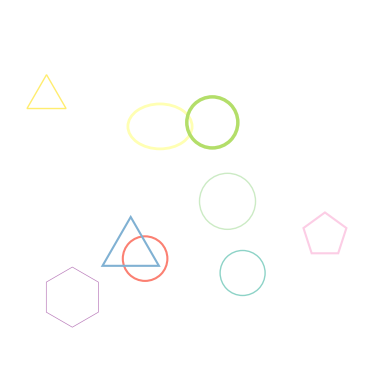[{"shape": "circle", "thickness": 1, "radius": 0.29, "center": [0.63, 0.291]}, {"shape": "oval", "thickness": 2, "radius": 0.42, "center": [0.416, 0.672]}, {"shape": "circle", "thickness": 1.5, "radius": 0.29, "center": [0.377, 0.328]}, {"shape": "triangle", "thickness": 1.5, "radius": 0.42, "center": [0.339, 0.352]}, {"shape": "circle", "thickness": 2.5, "radius": 0.33, "center": [0.551, 0.682]}, {"shape": "pentagon", "thickness": 1.5, "radius": 0.29, "center": [0.844, 0.39]}, {"shape": "hexagon", "thickness": 0.5, "radius": 0.39, "center": [0.188, 0.228]}, {"shape": "circle", "thickness": 1, "radius": 0.36, "center": [0.591, 0.477]}, {"shape": "triangle", "thickness": 1, "radius": 0.29, "center": [0.121, 0.747]}]